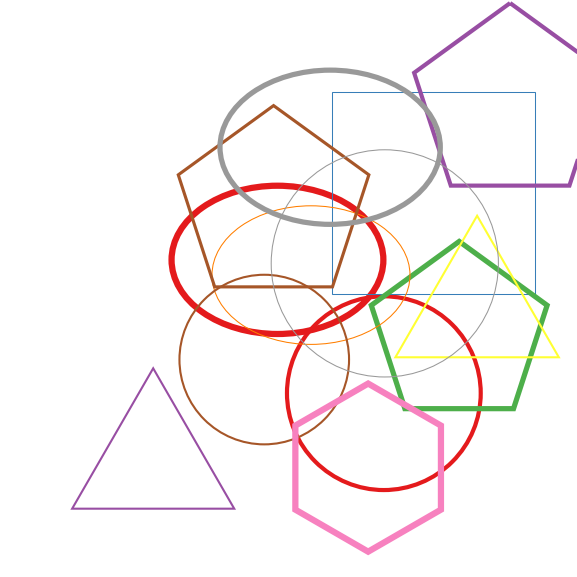[{"shape": "oval", "thickness": 3, "radius": 0.92, "center": [0.48, 0.549]}, {"shape": "circle", "thickness": 2, "radius": 0.84, "center": [0.665, 0.318]}, {"shape": "square", "thickness": 0.5, "radius": 0.88, "center": [0.75, 0.665]}, {"shape": "pentagon", "thickness": 2.5, "radius": 0.8, "center": [0.795, 0.421]}, {"shape": "pentagon", "thickness": 2, "radius": 0.87, "center": [0.883, 0.819]}, {"shape": "triangle", "thickness": 1, "radius": 0.81, "center": [0.265, 0.199]}, {"shape": "oval", "thickness": 0.5, "radius": 0.86, "center": [0.539, 0.523]}, {"shape": "triangle", "thickness": 1, "radius": 0.82, "center": [0.826, 0.462]}, {"shape": "circle", "thickness": 1, "radius": 0.73, "center": [0.458, 0.377]}, {"shape": "pentagon", "thickness": 1.5, "radius": 0.87, "center": [0.474, 0.643]}, {"shape": "hexagon", "thickness": 3, "radius": 0.73, "center": [0.637, 0.189]}, {"shape": "circle", "thickness": 0.5, "radius": 0.98, "center": [0.666, 0.543]}, {"shape": "oval", "thickness": 2.5, "radius": 0.95, "center": [0.572, 0.744]}]